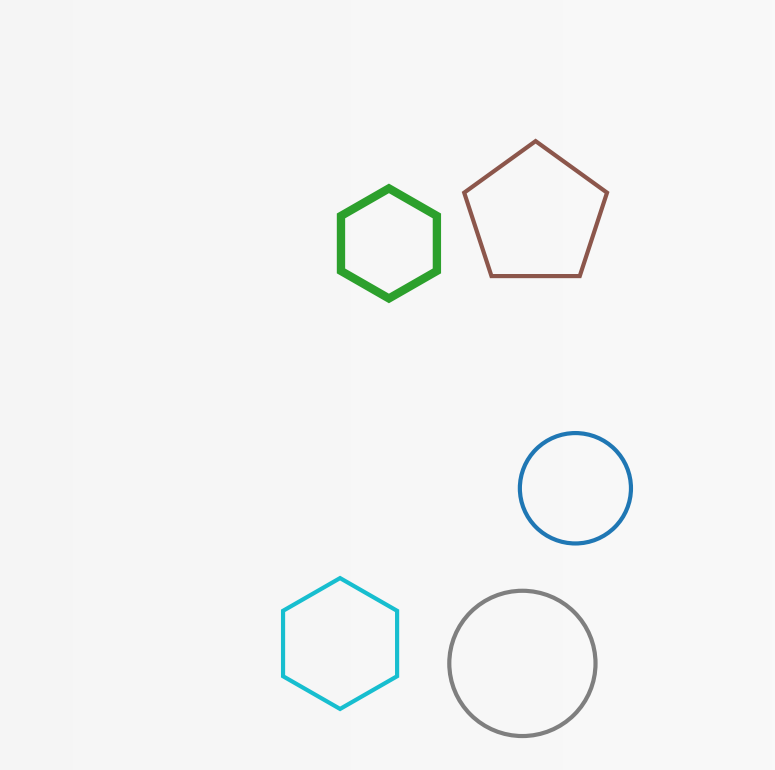[{"shape": "circle", "thickness": 1.5, "radius": 0.36, "center": [0.742, 0.366]}, {"shape": "hexagon", "thickness": 3, "radius": 0.36, "center": [0.502, 0.684]}, {"shape": "pentagon", "thickness": 1.5, "radius": 0.48, "center": [0.691, 0.72]}, {"shape": "circle", "thickness": 1.5, "radius": 0.47, "center": [0.674, 0.138]}, {"shape": "hexagon", "thickness": 1.5, "radius": 0.42, "center": [0.439, 0.164]}]